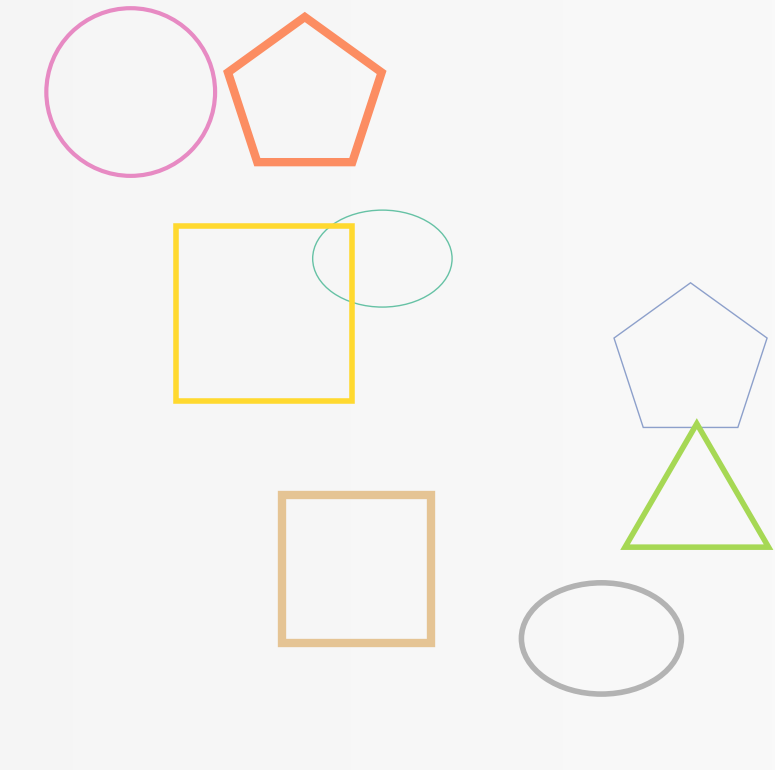[{"shape": "oval", "thickness": 0.5, "radius": 0.45, "center": [0.493, 0.664]}, {"shape": "pentagon", "thickness": 3, "radius": 0.52, "center": [0.393, 0.874]}, {"shape": "pentagon", "thickness": 0.5, "radius": 0.52, "center": [0.891, 0.529]}, {"shape": "circle", "thickness": 1.5, "radius": 0.54, "center": [0.169, 0.88]}, {"shape": "triangle", "thickness": 2, "radius": 0.53, "center": [0.899, 0.343]}, {"shape": "square", "thickness": 2, "radius": 0.57, "center": [0.341, 0.593]}, {"shape": "square", "thickness": 3, "radius": 0.48, "center": [0.46, 0.261]}, {"shape": "oval", "thickness": 2, "radius": 0.52, "center": [0.776, 0.171]}]